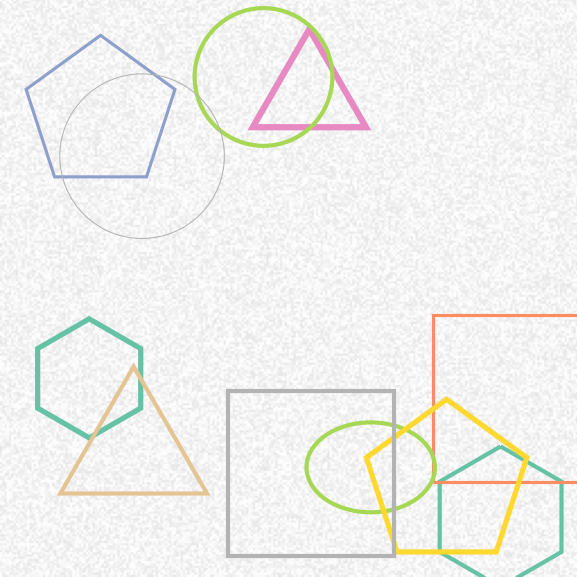[{"shape": "hexagon", "thickness": 2.5, "radius": 0.52, "center": [0.154, 0.344]}, {"shape": "hexagon", "thickness": 2, "radius": 0.61, "center": [0.867, 0.104]}, {"shape": "square", "thickness": 1.5, "radius": 0.72, "center": [0.894, 0.31]}, {"shape": "pentagon", "thickness": 1.5, "radius": 0.68, "center": [0.174, 0.802]}, {"shape": "triangle", "thickness": 3, "radius": 0.57, "center": [0.536, 0.835]}, {"shape": "oval", "thickness": 2, "radius": 0.56, "center": [0.642, 0.19]}, {"shape": "circle", "thickness": 2, "radius": 0.6, "center": [0.456, 0.866]}, {"shape": "pentagon", "thickness": 2.5, "radius": 0.73, "center": [0.773, 0.162]}, {"shape": "triangle", "thickness": 2, "radius": 0.73, "center": [0.231, 0.218]}, {"shape": "square", "thickness": 2, "radius": 0.72, "center": [0.539, 0.179]}, {"shape": "circle", "thickness": 0.5, "radius": 0.71, "center": [0.246, 0.729]}]